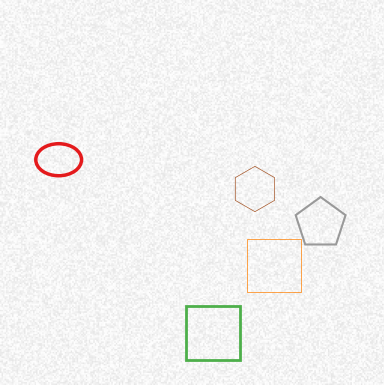[{"shape": "oval", "thickness": 2.5, "radius": 0.3, "center": [0.152, 0.585]}, {"shape": "square", "thickness": 2, "radius": 0.35, "center": [0.553, 0.135]}, {"shape": "square", "thickness": 0.5, "radius": 0.35, "center": [0.712, 0.311]}, {"shape": "hexagon", "thickness": 0.5, "radius": 0.29, "center": [0.662, 0.509]}, {"shape": "pentagon", "thickness": 1.5, "radius": 0.34, "center": [0.833, 0.42]}]